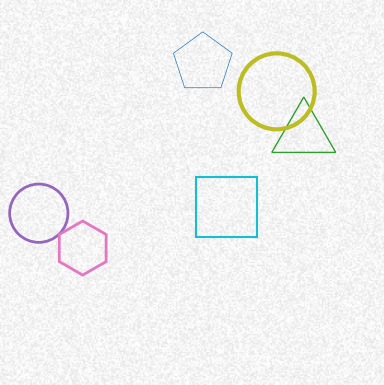[{"shape": "pentagon", "thickness": 0.5, "radius": 0.4, "center": [0.527, 0.837]}, {"shape": "triangle", "thickness": 1, "radius": 0.48, "center": [0.789, 0.652]}, {"shape": "circle", "thickness": 2, "radius": 0.38, "center": [0.101, 0.446]}, {"shape": "hexagon", "thickness": 2, "radius": 0.35, "center": [0.215, 0.356]}, {"shape": "circle", "thickness": 3, "radius": 0.49, "center": [0.719, 0.763]}, {"shape": "square", "thickness": 1.5, "radius": 0.39, "center": [0.589, 0.463]}]